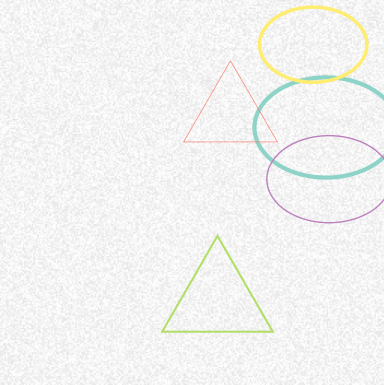[{"shape": "oval", "thickness": 3, "radius": 0.93, "center": [0.847, 0.669]}, {"shape": "triangle", "thickness": 0.5, "radius": 0.7, "center": [0.599, 0.702]}, {"shape": "triangle", "thickness": 1.5, "radius": 0.83, "center": [0.565, 0.221]}, {"shape": "oval", "thickness": 1, "radius": 0.81, "center": [0.855, 0.535]}, {"shape": "oval", "thickness": 2.5, "radius": 0.7, "center": [0.814, 0.884]}]